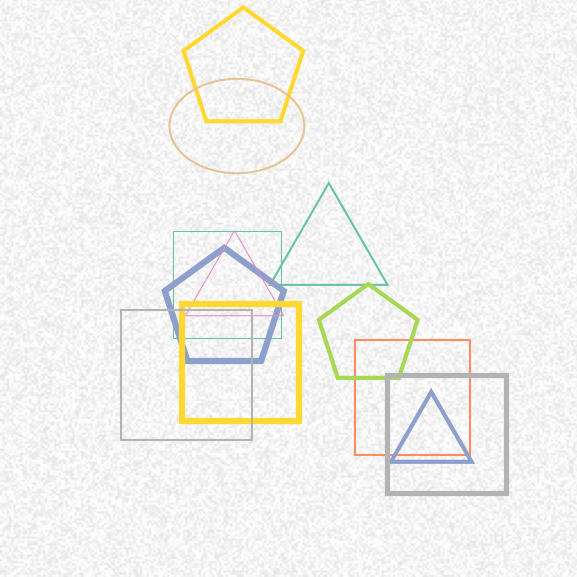[{"shape": "triangle", "thickness": 1, "radius": 0.59, "center": [0.569, 0.565]}, {"shape": "square", "thickness": 0.5, "radius": 0.47, "center": [0.393, 0.506]}, {"shape": "square", "thickness": 1, "radius": 0.5, "center": [0.714, 0.311]}, {"shape": "pentagon", "thickness": 3, "radius": 0.54, "center": [0.388, 0.462]}, {"shape": "triangle", "thickness": 2, "radius": 0.4, "center": [0.747, 0.24]}, {"shape": "triangle", "thickness": 0.5, "radius": 0.49, "center": [0.406, 0.502]}, {"shape": "pentagon", "thickness": 2, "radius": 0.45, "center": [0.638, 0.418]}, {"shape": "square", "thickness": 3, "radius": 0.5, "center": [0.417, 0.372]}, {"shape": "pentagon", "thickness": 2, "radius": 0.55, "center": [0.421, 0.877]}, {"shape": "oval", "thickness": 1, "radius": 0.58, "center": [0.41, 0.781]}, {"shape": "square", "thickness": 2.5, "radius": 0.51, "center": [0.773, 0.248]}, {"shape": "square", "thickness": 1, "radius": 0.57, "center": [0.323, 0.35]}]